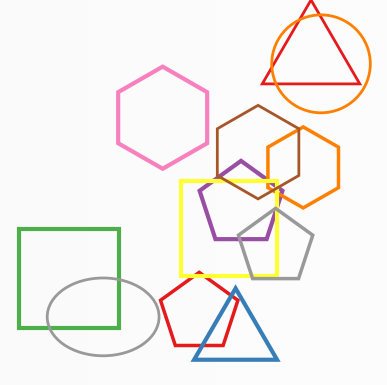[{"shape": "pentagon", "thickness": 2.5, "radius": 0.52, "center": [0.514, 0.188]}, {"shape": "triangle", "thickness": 2, "radius": 0.73, "center": [0.803, 0.855]}, {"shape": "triangle", "thickness": 3, "radius": 0.62, "center": [0.608, 0.127]}, {"shape": "square", "thickness": 3, "radius": 0.64, "center": [0.178, 0.276]}, {"shape": "pentagon", "thickness": 3, "radius": 0.56, "center": [0.622, 0.47]}, {"shape": "circle", "thickness": 2, "radius": 0.64, "center": [0.828, 0.834]}, {"shape": "hexagon", "thickness": 2.5, "radius": 0.53, "center": [0.782, 0.565]}, {"shape": "square", "thickness": 3, "radius": 0.62, "center": [0.591, 0.406]}, {"shape": "hexagon", "thickness": 2, "radius": 0.61, "center": [0.666, 0.605]}, {"shape": "hexagon", "thickness": 3, "radius": 0.66, "center": [0.42, 0.694]}, {"shape": "pentagon", "thickness": 2.5, "radius": 0.5, "center": [0.711, 0.358]}, {"shape": "oval", "thickness": 2, "radius": 0.72, "center": [0.266, 0.177]}]